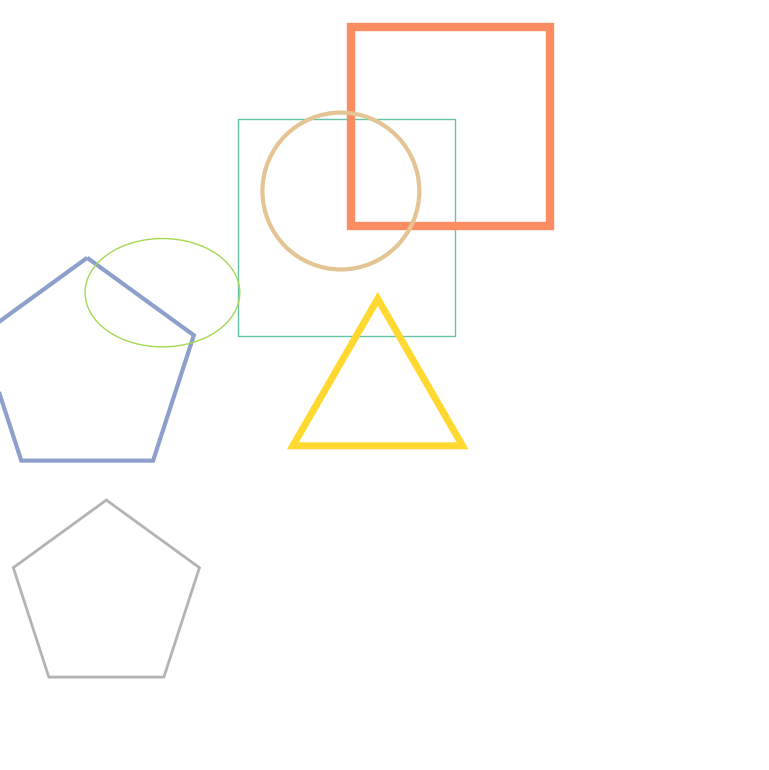[{"shape": "square", "thickness": 0.5, "radius": 0.71, "center": [0.45, 0.704]}, {"shape": "square", "thickness": 3, "radius": 0.65, "center": [0.585, 0.836]}, {"shape": "pentagon", "thickness": 1.5, "radius": 0.73, "center": [0.113, 0.52]}, {"shape": "oval", "thickness": 0.5, "radius": 0.5, "center": [0.211, 0.62]}, {"shape": "triangle", "thickness": 2.5, "radius": 0.64, "center": [0.491, 0.485]}, {"shape": "circle", "thickness": 1.5, "radius": 0.51, "center": [0.443, 0.752]}, {"shape": "pentagon", "thickness": 1, "radius": 0.64, "center": [0.138, 0.223]}]